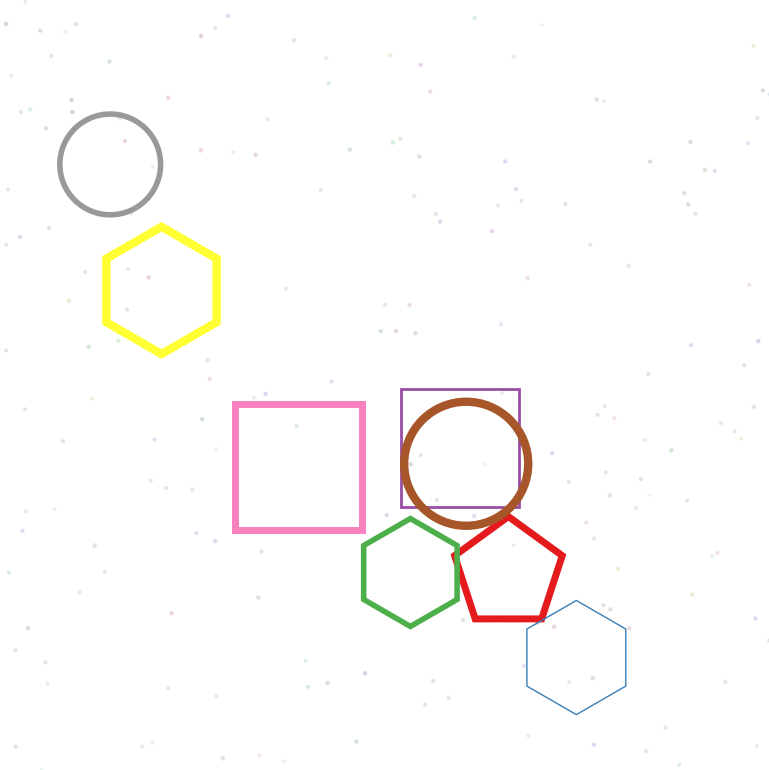[{"shape": "pentagon", "thickness": 2.5, "radius": 0.37, "center": [0.66, 0.256]}, {"shape": "hexagon", "thickness": 0.5, "radius": 0.37, "center": [0.749, 0.146]}, {"shape": "hexagon", "thickness": 2, "radius": 0.35, "center": [0.533, 0.256]}, {"shape": "square", "thickness": 1, "radius": 0.38, "center": [0.597, 0.418]}, {"shape": "hexagon", "thickness": 3, "radius": 0.41, "center": [0.21, 0.623]}, {"shape": "circle", "thickness": 3, "radius": 0.4, "center": [0.605, 0.398]}, {"shape": "square", "thickness": 2.5, "radius": 0.41, "center": [0.388, 0.393]}, {"shape": "circle", "thickness": 2, "radius": 0.33, "center": [0.143, 0.786]}]